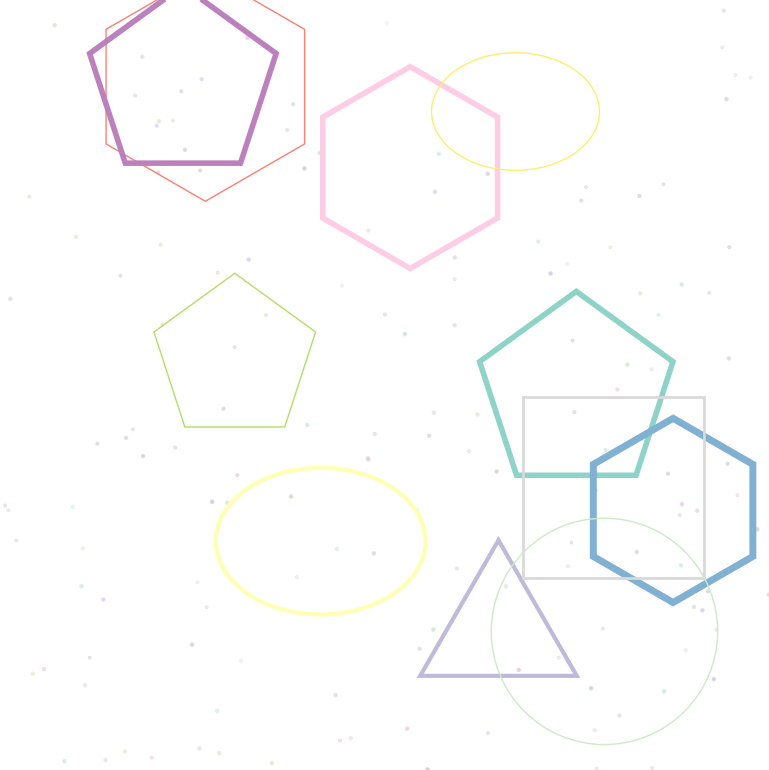[{"shape": "pentagon", "thickness": 2, "radius": 0.66, "center": [0.748, 0.49]}, {"shape": "oval", "thickness": 1.5, "radius": 0.68, "center": [0.416, 0.297]}, {"shape": "triangle", "thickness": 1.5, "radius": 0.59, "center": [0.647, 0.181]}, {"shape": "hexagon", "thickness": 0.5, "radius": 0.74, "center": [0.267, 0.887]}, {"shape": "hexagon", "thickness": 2.5, "radius": 0.6, "center": [0.874, 0.337]}, {"shape": "pentagon", "thickness": 0.5, "radius": 0.55, "center": [0.305, 0.535]}, {"shape": "hexagon", "thickness": 2, "radius": 0.66, "center": [0.533, 0.782]}, {"shape": "square", "thickness": 1, "radius": 0.59, "center": [0.797, 0.367]}, {"shape": "pentagon", "thickness": 2, "radius": 0.64, "center": [0.237, 0.891]}, {"shape": "circle", "thickness": 0.5, "radius": 0.74, "center": [0.785, 0.18]}, {"shape": "oval", "thickness": 0.5, "radius": 0.55, "center": [0.669, 0.855]}]